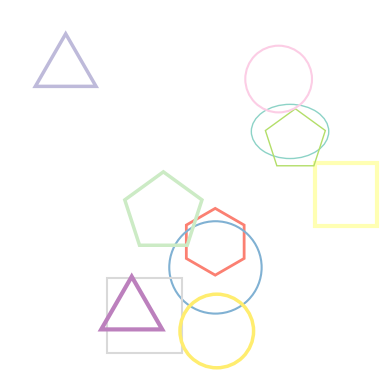[{"shape": "oval", "thickness": 1, "radius": 0.5, "center": [0.753, 0.659]}, {"shape": "square", "thickness": 3, "radius": 0.41, "center": [0.899, 0.495]}, {"shape": "triangle", "thickness": 2.5, "radius": 0.46, "center": [0.171, 0.821]}, {"shape": "hexagon", "thickness": 2, "radius": 0.43, "center": [0.559, 0.372]}, {"shape": "circle", "thickness": 1.5, "radius": 0.6, "center": [0.56, 0.305]}, {"shape": "pentagon", "thickness": 1, "radius": 0.41, "center": [0.767, 0.636]}, {"shape": "circle", "thickness": 1.5, "radius": 0.43, "center": [0.724, 0.795]}, {"shape": "square", "thickness": 1.5, "radius": 0.49, "center": [0.375, 0.181]}, {"shape": "triangle", "thickness": 3, "radius": 0.46, "center": [0.342, 0.19]}, {"shape": "pentagon", "thickness": 2.5, "radius": 0.53, "center": [0.424, 0.448]}, {"shape": "circle", "thickness": 2.5, "radius": 0.48, "center": [0.563, 0.14]}]